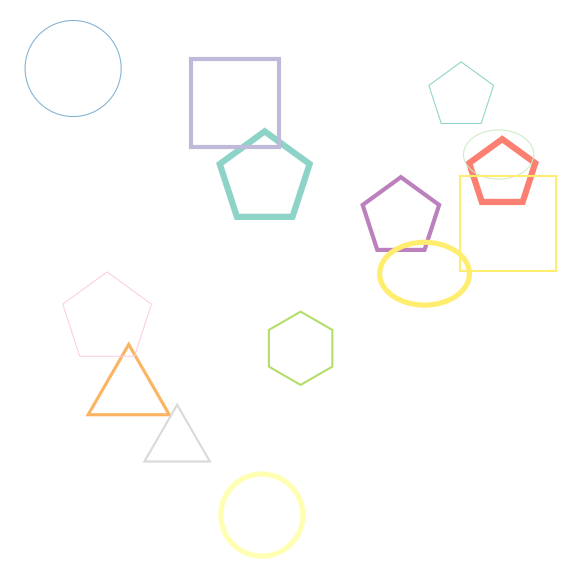[{"shape": "pentagon", "thickness": 0.5, "radius": 0.29, "center": [0.799, 0.833]}, {"shape": "pentagon", "thickness": 3, "radius": 0.41, "center": [0.458, 0.69]}, {"shape": "circle", "thickness": 2.5, "radius": 0.36, "center": [0.453, 0.107]}, {"shape": "square", "thickness": 2, "radius": 0.38, "center": [0.407, 0.821]}, {"shape": "pentagon", "thickness": 3, "radius": 0.3, "center": [0.87, 0.698]}, {"shape": "circle", "thickness": 0.5, "radius": 0.42, "center": [0.127, 0.88]}, {"shape": "triangle", "thickness": 1.5, "radius": 0.41, "center": [0.223, 0.322]}, {"shape": "hexagon", "thickness": 1, "radius": 0.32, "center": [0.521, 0.396]}, {"shape": "pentagon", "thickness": 0.5, "radius": 0.4, "center": [0.185, 0.448]}, {"shape": "triangle", "thickness": 1, "radius": 0.33, "center": [0.307, 0.233]}, {"shape": "pentagon", "thickness": 2, "radius": 0.35, "center": [0.694, 0.623]}, {"shape": "oval", "thickness": 0.5, "radius": 0.3, "center": [0.863, 0.732]}, {"shape": "square", "thickness": 1, "radius": 0.41, "center": [0.88, 0.612]}, {"shape": "oval", "thickness": 2.5, "radius": 0.39, "center": [0.735, 0.525]}]